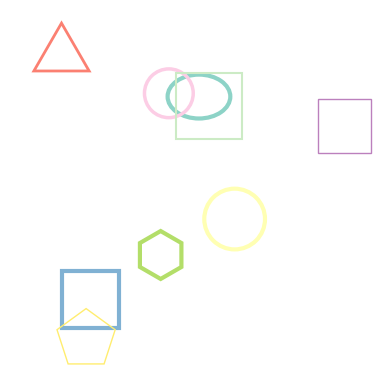[{"shape": "oval", "thickness": 3, "radius": 0.41, "center": [0.517, 0.749]}, {"shape": "circle", "thickness": 3, "radius": 0.39, "center": [0.609, 0.431]}, {"shape": "triangle", "thickness": 2, "radius": 0.41, "center": [0.16, 0.857]}, {"shape": "square", "thickness": 3, "radius": 0.37, "center": [0.235, 0.221]}, {"shape": "hexagon", "thickness": 3, "radius": 0.31, "center": [0.417, 0.338]}, {"shape": "circle", "thickness": 2.5, "radius": 0.32, "center": [0.439, 0.758]}, {"shape": "square", "thickness": 1, "radius": 0.35, "center": [0.895, 0.672]}, {"shape": "square", "thickness": 1.5, "radius": 0.43, "center": [0.544, 0.724]}, {"shape": "pentagon", "thickness": 1, "radius": 0.4, "center": [0.224, 0.119]}]